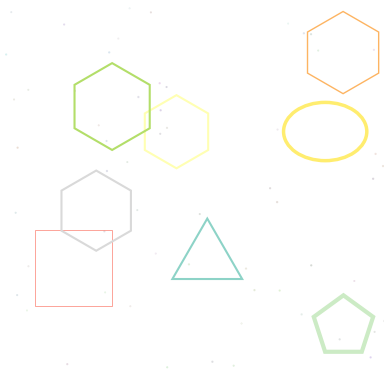[{"shape": "triangle", "thickness": 1.5, "radius": 0.52, "center": [0.538, 0.328]}, {"shape": "hexagon", "thickness": 1.5, "radius": 0.48, "center": [0.458, 0.658]}, {"shape": "square", "thickness": 0.5, "radius": 0.5, "center": [0.192, 0.304]}, {"shape": "hexagon", "thickness": 1, "radius": 0.53, "center": [0.891, 0.863]}, {"shape": "hexagon", "thickness": 1.5, "radius": 0.56, "center": [0.291, 0.723]}, {"shape": "hexagon", "thickness": 1.5, "radius": 0.52, "center": [0.25, 0.453]}, {"shape": "pentagon", "thickness": 3, "radius": 0.41, "center": [0.892, 0.152]}, {"shape": "oval", "thickness": 2.5, "radius": 0.54, "center": [0.845, 0.658]}]